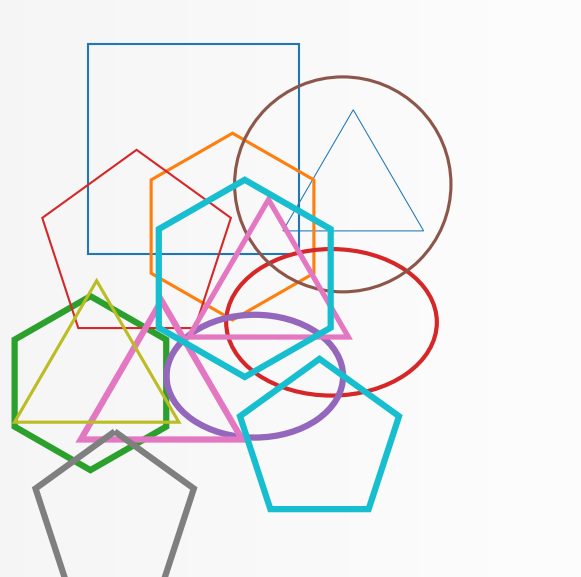[{"shape": "square", "thickness": 1, "radius": 0.91, "center": [0.332, 0.741]}, {"shape": "triangle", "thickness": 0.5, "radius": 0.7, "center": [0.608, 0.669]}, {"shape": "hexagon", "thickness": 1.5, "radius": 0.81, "center": [0.4, 0.607]}, {"shape": "hexagon", "thickness": 3, "radius": 0.75, "center": [0.156, 0.336]}, {"shape": "oval", "thickness": 2, "radius": 0.91, "center": [0.57, 0.441]}, {"shape": "pentagon", "thickness": 1, "radius": 0.85, "center": [0.235, 0.569]}, {"shape": "oval", "thickness": 3, "radius": 0.76, "center": [0.438, 0.348]}, {"shape": "circle", "thickness": 1.5, "radius": 0.93, "center": [0.59, 0.68]}, {"shape": "triangle", "thickness": 3, "radius": 0.8, "center": [0.278, 0.318]}, {"shape": "triangle", "thickness": 2.5, "radius": 0.79, "center": [0.462, 0.495]}, {"shape": "pentagon", "thickness": 3, "radius": 0.72, "center": [0.197, 0.109]}, {"shape": "triangle", "thickness": 1.5, "radius": 0.82, "center": [0.166, 0.35]}, {"shape": "pentagon", "thickness": 3, "radius": 0.72, "center": [0.55, 0.234]}, {"shape": "hexagon", "thickness": 3, "radius": 0.85, "center": [0.421, 0.517]}]